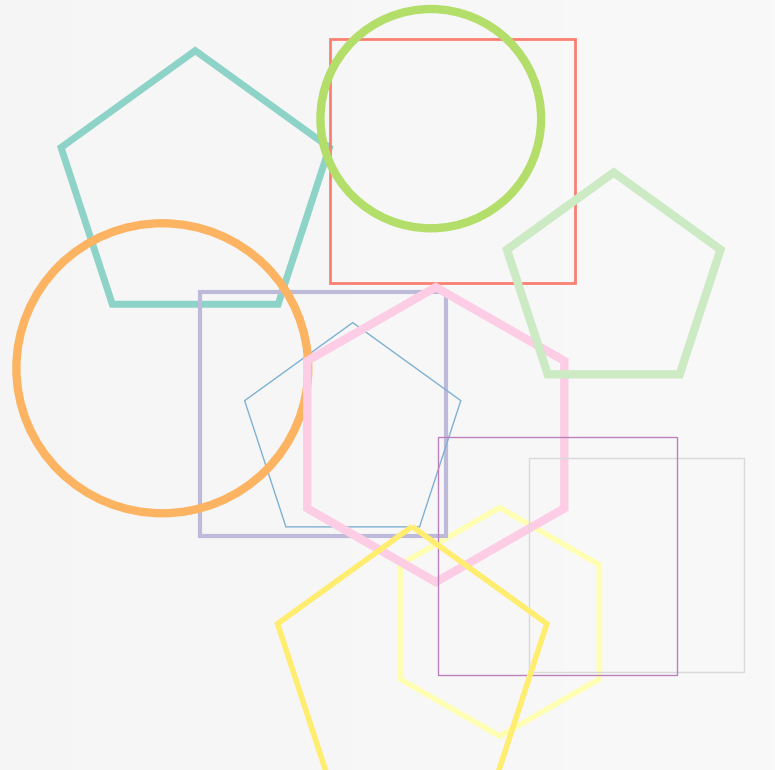[{"shape": "pentagon", "thickness": 2.5, "radius": 0.91, "center": [0.252, 0.752]}, {"shape": "hexagon", "thickness": 2, "radius": 0.74, "center": [0.645, 0.192]}, {"shape": "square", "thickness": 1.5, "radius": 0.79, "center": [0.417, 0.462]}, {"shape": "square", "thickness": 1, "radius": 0.79, "center": [0.584, 0.791]}, {"shape": "pentagon", "thickness": 0.5, "radius": 0.73, "center": [0.455, 0.434]}, {"shape": "circle", "thickness": 3, "radius": 0.94, "center": [0.209, 0.522]}, {"shape": "circle", "thickness": 3, "radius": 0.71, "center": [0.556, 0.846]}, {"shape": "hexagon", "thickness": 3, "radius": 0.96, "center": [0.562, 0.436]}, {"shape": "square", "thickness": 0.5, "radius": 0.69, "center": [0.822, 0.267]}, {"shape": "square", "thickness": 0.5, "radius": 0.77, "center": [0.719, 0.278]}, {"shape": "pentagon", "thickness": 3, "radius": 0.72, "center": [0.792, 0.631]}, {"shape": "pentagon", "thickness": 2, "radius": 0.91, "center": [0.532, 0.134]}]